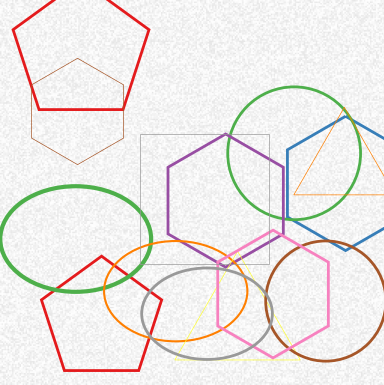[{"shape": "pentagon", "thickness": 2, "radius": 0.93, "center": [0.21, 0.865]}, {"shape": "pentagon", "thickness": 2, "radius": 0.82, "center": [0.264, 0.17]}, {"shape": "hexagon", "thickness": 2, "radius": 0.87, "center": [0.898, 0.524]}, {"shape": "circle", "thickness": 2, "radius": 0.86, "center": [0.764, 0.602]}, {"shape": "oval", "thickness": 3, "radius": 0.98, "center": [0.197, 0.379]}, {"shape": "hexagon", "thickness": 2, "radius": 0.86, "center": [0.586, 0.479]}, {"shape": "oval", "thickness": 1.5, "radius": 0.93, "center": [0.456, 0.244]}, {"shape": "triangle", "thickness": 0.5, "radius": 0.76, "center": [0.894, 0.57]}, {"shape": "triangle", "thickness": 0.5, "radius": 0.94, "center": [0.617, 0.159]}, {"shape": "hexagon", "thickness": 0.5, "radius": 0.69, "center": [0.201, 0.71]}, {"shape": "circle", "thickness": 2, "radius": 0.78, "center": [0.846, 0.218]}, {"shape": "hexagon", "thickness": 2, "radius": 0.83, "center": [0.709, 0.236]}, {"shape": "oval", "thickness": 2, "radius": 0.85, "center": [0.538, 0.185]}, {"shape": "square", "thickness": 0.5, "radius": 0.84, "center": [0.531, 0.483]}]